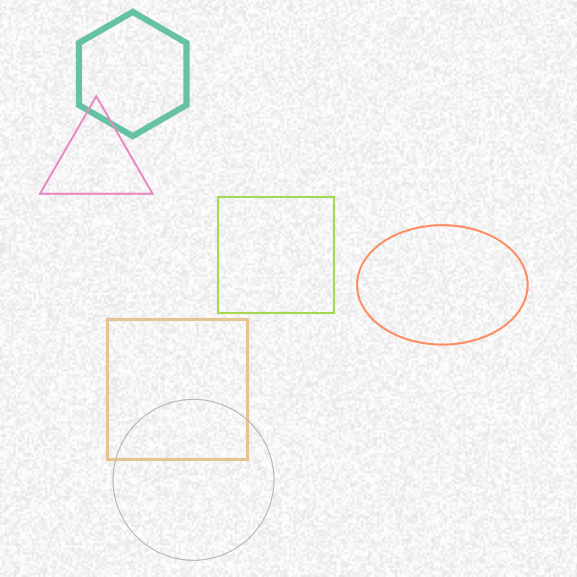[{"shape": "hexagon", "thickness": 3, "radius": 0.54, "center": [0.23, 0.871]}, {"shape": "oval", "thickness": 1, "radius": 0.74, "center": [0.766, 0.506]}, {"shape": "triangle", "thickness": 1, "radius": 0.56, "center": [0.167, 0.72]}, {"shape": "square", "thickness": 1, "radius": 0.5, "center": [0.478, 0.558]}, {"shape": "square", "thickness": 1.5, "radius": 0.61, "center": [0.306, 0.326]}, {"shape": "circle", "thickness": 0.5, "radius": 0.7, "center": [0.335, 0.168]}]